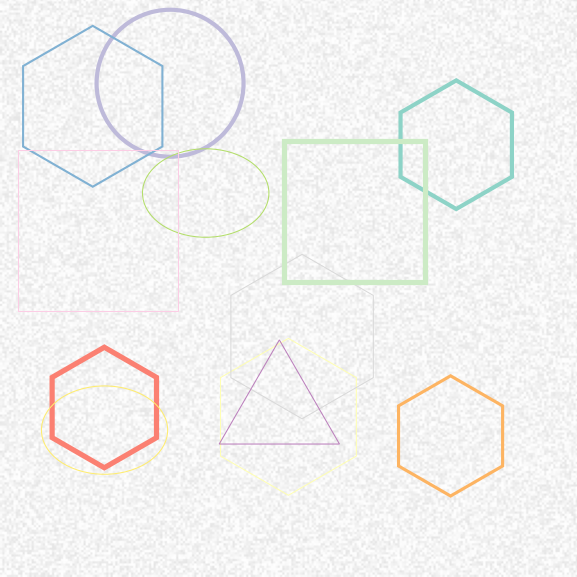[{"shape": "hexagon", "thickness": 2, "radius": 0.56, "center": [0.79, 0.749]}, {"shape": "hexagon", "thickness": 0.5, "radius": 0.68, "center": [0.499, 0.277]}, {"shape": "circle", "thickness": 2, "radius": 0.64, "center": [0.295, 0.855]}, {"shape": "hexagon", "thickness": 2.5, "radius": 0.52, "center": [0.181, 0.293]}, {"shape": "hexagon", "thickness": 1, "radius": 0.7, "center": [0.161, 0.815]}, {"shape": "hexagon", "thickness": 1.5, "radius": 0.52, "center": [0.78, 0.244]}, {"shape": "oval", "thickness": 0.5, "radius": 0.55, "center": [0.356, 0.665]}, {"shape": "square", "thickness": 0.5, "radius": 0.7, "center": [0.17, 0.6]}, {"shape": "hexagon", "thickness": 0.5, "radius": 0.71, "center": [0.523, 0.416]}, {"shape": "triangle", "thickness": 0.5, "radius": 0.6, "center": [0.484, 0.29]}, {"shape": "square", "thickness": 2.5, "radius": 0.61, "center": [0.614, 0.633]}, {"shape": "oval", "thickness": 0.5, "radius": 0.55, "center": [0.181, 0.254]}]